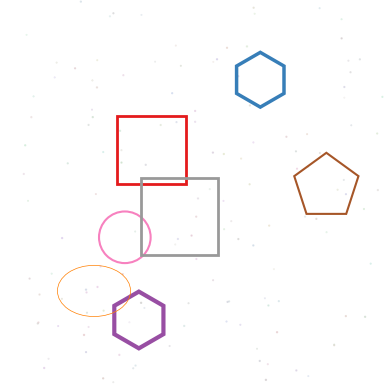[{"shape": "square", "thickness": 2, "radius": 0.45, "center": [0.394, 0.61]}, {"shape": "hexagon", "thickness": 2.5, "radius": 0.36, "center": [0.676, 0.793]}, {"shape": "hexagon", "thickness": 3, "radius": 0.37, "center": [0.361, 0.169]}, {"shape": "oval", "thickness": 0.5, "radius": 0.48, "center": [0.244, 0.244]}, {"shape": "pentagon", "thickness": 1.5, "radius": 0.44, "center": [0.848, 0.515]}, {"shape": "circle", "thickness": 1.5, "radius": 0.34, "center": [0.324, 0.384]}, {"shape": "square", "thickness": 2, "radius": 0.5, "center": [0.465, 0.437]}]